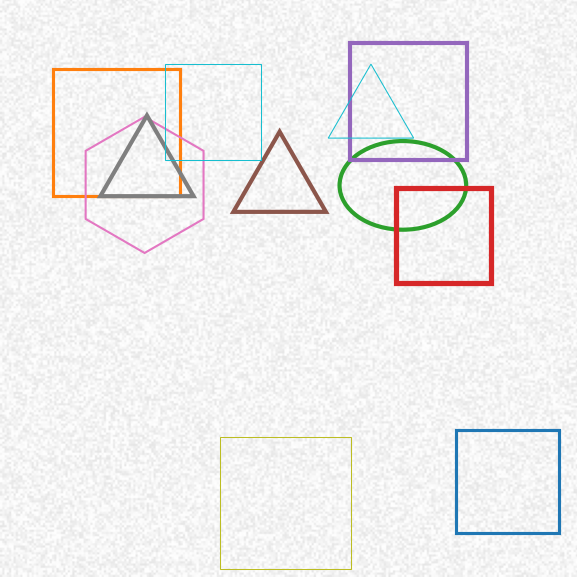[{"shape": "square", "thickness": 1.5, "radius": 0.45, "center": [0.879, 0.166]}, {"shape": "square", "thickness": 1.5, "radius": 0.55, "center": [0.202, 0.77]}, {"shape": "oval", "thickness": 2, "radius": 0.55, "center": [0.698, 0.678]}, {"shape": "square", "thickness": 2.5, "radius": 0.41, "center": [0.768, 0.591]}, {"shape": "square", "thickness": 2, "radius": 0.51, "center": [0.707, 0.824]}, {"shape": "triangle", "thickness": 2, "radius": 0.46, "center": [0.484, 0.679]}, {"shape": "hexagon", "thickness": 1, "radius": 0.59, "center": [0.25, 0.679]}, {"shape": "triangle", "thickness": 2, "radius": 0.47, "center": [0.254, 0.706]}, {"shape": "square", "thickness": 0.5, "radius": 0.57, "center": [0.494, 0.128]}, {"shape": "triangle", "thickness": 0.5, "radius": 0.43, "center": [0.642, 0.803]}, {"shape": "square", "thickness": 0.5, "radius": 0.41, "center": [0.369, 0.806]}]